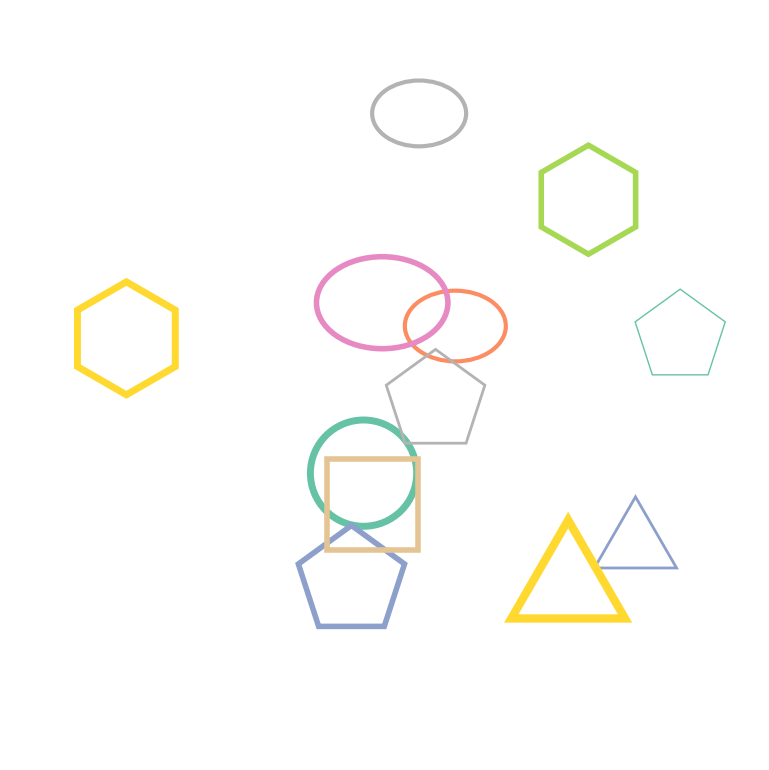[{"shape": "circle", "thickness": 2.5, "radius": 0.35, "center": [0.472, 0.386]}, {"shape": "pentagon", "thickness": 0.5, "radius": 0.31, "center": [0.883, 0.563]}, {"shape": "oval", "thickness": 1.5, "radius": 0.33, "center": [0.591, 0.577]}, {"shape": "triangle", "thickness": 1, "radius": 0.31, "center": [0.825, 0.293]}, {"shape": "pentagon", "thickness": 2, "radius": 0.36, "center": [0.456, 0.245]}, {"shape": "oval", "thickness": 2, "radius": 0.43, "center": [0.496, 0.607]}, {"shape": "hexagon", "thickness": 2, "radius": 0.35, "center": [0.764, 0.741]}, {"shape": "triangle", "thickness": 3, "radius": 0.43, "center": [0.738, 0.239]}, {"shape": "hexagon", "thickness": 2.5, "radius": 0.37, "center": [0.164, 0.561]}, {"shape": "square", "thickness": 2, "radius": 0.3, "center": [0.484, 0.345]}, {"shape": "pentagon", "thickness": 1, "radius": 0.34, "center": [0.566, 0.479]}, {"shape": "oval", "thickness": 1.5, "radius": 0.31, "center": [0.544, 0.853]}]